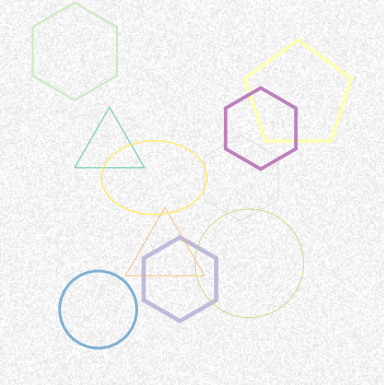[{"shape": "triangle", "thickness": 1, "radius": 0.52, "center": [0.284, 0.617]}, {"shape": "pentagon", "thickness": 2.5, "radius": 0.73, "center": [0.774, 0.751]}, {"shape": "hexagon", "thickness": 3, "radius": 0.54, "center": [0.467, 0.275]}, {"shape": "circle", "thickness": 2, "radius": 0.5, "center": [0.255, 0.196]}, {"shape": "triangle", "thickness": 0.5, "radius": 0.59, "center": [0.428, 0.343]}, {"shape": "circle", "thickness": 0.5, "radius": 0.7, "center": [0.648, 0.316]}, {"shape": "hexagon", "thickness": 0.5, "radius": 0.56, "center": [0.626, 0.537]}, {"shape": "hexagon", "thickness": 2.5, "radius": 0.53, "center": [0.677, 0.666]}, {"shape": "hexagon", "thickness": 1.5, "radius": 0.63, "center": [0.194, 0.866]}, {"shape": "oval", "thickness": 1, "radius": 0.68, "center": [0.401, 0.538]}]